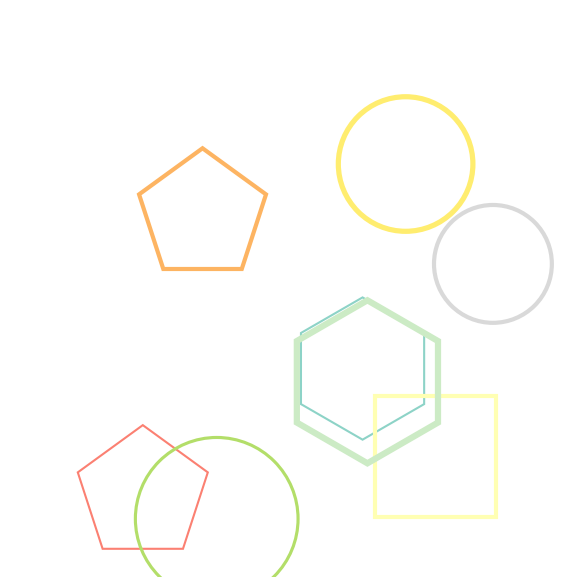[{"shape": "hexagon", "thickness": 1, "radius": 0.62, "center": [0.628, 0.361]}, {"shape": "square", "thickness": 2, "radius": 0.52, "center": [0.754, 0.209]}, {"shape": "pentagon", "thickness": 1, "radius": 0.59, "center": [0.247, 0.145]}, {"shape": "pentagon", "thickness": 2, "radius": 0.58, "center": [0.351, 0.627]}, {"shape": "circle", "thickness": 1.5, "radius": 0.7, "center": [0.375, 0.101]}, {"shape": "circle", "thickness": 2, "radius": 0.51, "center": [0.854, 0.542]}, {"shape": "hexagon", "thickness": 3, "radius": 0.71, "center": [0.636, 0.338]}, {"shape": "circle", "thickness": 2.5, "radius": 0.58, "center": [0.702, 0.715]}]